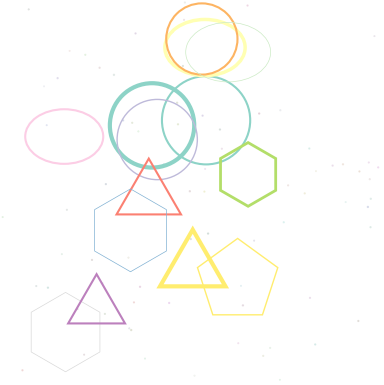[{"shape": "circle", "thickness": 1.5, "radius": 0.57, "center": [0.535, 0.688]}, {"shape": "circle", "thickness": 3, "radius": 0.55, "center": [0.395, 0.674]}, {"shape": "oval", "thickness": 2.5, "radius": 0.52, "center": [0.532, 0.876]}, {"shape": "circle", "thickness": 1, "radius": 0.52, "center": [0.408, 0.638]}, {"shape": "triangle", "thickness": 1.5, "radius": 0.48, "center": [0.386, 0.491]}, {"shape": "hexagon", "thickness": 0.5, "radius": 0.54, "center": [0.339, 0.402]}, {"shape": "circle", "thickness": 1.5, "radius": 0.46, "center": [0.524, 0.899]}, {"shape": "hexagon", "thickness": 2, "radius": 0.41, "center": [0.644, 0.547]}, {"shape": "oval", "thickness": 1.5, "radius": 0.51, "center": [0.167, 0.645]}, {"shape": "hexagon", "thickness": 0.5, "radius": 0.52, "center": [0.17, 0.137]}, {"shape": "triangle", "thickness": 1.5, "radius": 0.43, "center": [0.251, 0.203]}, {"shape": "oval", "thickness": 0.5, "radius": 0.55, "center": [0.593, 0.865]}, {"shape": "triangle", "thickness": 3, "radius": 0.49, "center": [0.501, 0.305]}, {"shape": "pentagon", "thickness": 1, "radius": 0.55, "center": [0.617, 0.271]}]